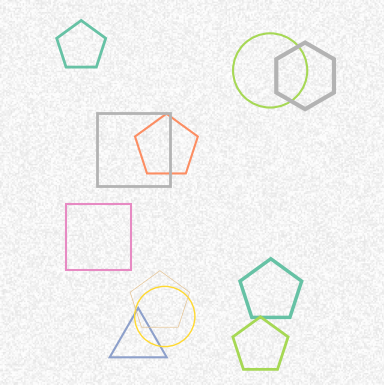[{"shape": "pentagon", "thickness": 2, "radius": 0.33, "center": [0.211, 0.88]}, {"shape": "pentagon", "thickness": 2.5, "radius": 0.42, "center": [0.703, 0.244]}, {"shape": "pentagon", "thickness": 1.5, "radius": 0.43, "center": [0.432, 0.619]}, {"shape": "triangle", "thickness": 1.5, "radius": 0.43, "center": [0.359, 0.115]}, {"shape": "square", "thickness": 1.5, "radius": 0.43, "center": [0.256, 0.384]}, {"shape": "pentagon", "thickness": 2, "radius": 0.38, "center": [0.677, 0.102]}, {"shape": "circle", "thickness": 1.5, "radius": 0.48, "center": [0.702, 0.817]}, {"shape": "circle", "thickness": 1, "radius": 0.39, "center": [0.428, 0.178]}, {"shape": "pentagon", "thickness": 0.5, "radius": 0.41, "center": [0.415, 0.216]}, {"shape": "hexagon", "thickness": 3, "radius": 0.43, "center": [0.793, 0.803]}, {"shape": "square", "thickness": 2, "radius": 0.47, "center": [0.346, 0.612]}]